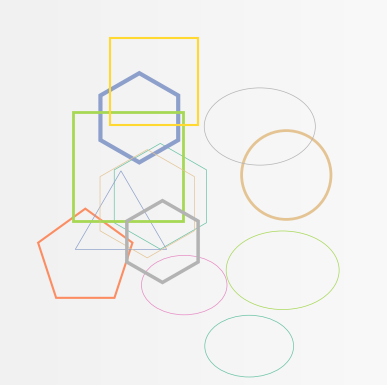[{"shape": "oval", "thickness": 0.5, "radius": 0.57, "center": [0.643, 0.101]}, {"shape": "hexagon", "thickness": 0.5, "radius": 0.69, "center": [0.414, 0.49]}, {"shape": "pentagon", "thickness": 1.5, "radius": 0.64, "center": [0.22, 0.33]}, {"shape": "hexagon", "thickness": 3, "radius": 0.58, "center": [0.36, 0.694]}, {"shape": "triangle", "thickness": 0.5, "radius": 0.68, "center": [0.312, 0.42]}, {"shape": "oval", "thickness": 0.5, "radius": 0.55, "center": [0.475, 0.26]}, {"shape": "oval", "thickness": 0.5, "radius": 0.73, "center": [0.729, 0.298]}, {"shape": "square", "thickness": 2, "radius": 0.71, "center": [0.331, 0.568]}, {"shape": "square", "thickness": 1.5, "radius": 0.57, "center": [0.398, 0.788]}, {"shape": "circle", "thickness": 2, "radius": 0.58, "center": [0.739, 0.545]}, {"shape": "hexagon", "thickness": 0.5, "radius": 0.7, "center": [0.38, 0.471]}, {"shape": "hexagon", "thickness": 2.5, "radius": 0.53, "center": [0.419, 0.373]}, {"shape": "oval", "thickness": 0.5, "radius": 0.72, "center": [0.67, 0.671]}]